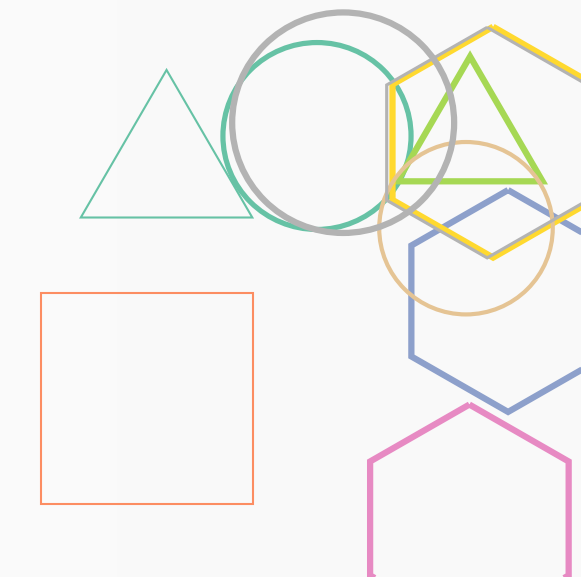[{"shape": "triangle", "thickness": 1, "radius": 0.85, "center": [0.287, 0.708]}, {"shape": "circle", "thickness": 2.5, "radius": 0.81, "center": [0.545, 0.764]}, {"shape": "square", "thickness": 1, "radius": 0.91, "center": [0.253, 0.309]}, {"shape": "hexagon", "thickness": 3, "radius": 0.96, "center": [0.874, 0.478]}, {"shape": "hexagon", "thickness": 3, "radius": 0.99, "center": [0.808, 0.101]}, {"shape": "triangle", "thickness": 3, "radius": 0.72, "center": [0.809, 0.757]}, {"shape": "hexagon", "thickness": 3, "radius": 1.0, "center": [0.848, 0.753]}, {"shape": "circle", "thickness": 2, "radius": 0.75, "center": [0.802, 0.604]}, {"shape": "circle", "thickness": 3, "radius": 0.95, "center": [0.59, 0.787]}, {"shape": "hexagon", "thickness": 1.5, "radius": 1.0, "center": [0.838, 0.752]}]